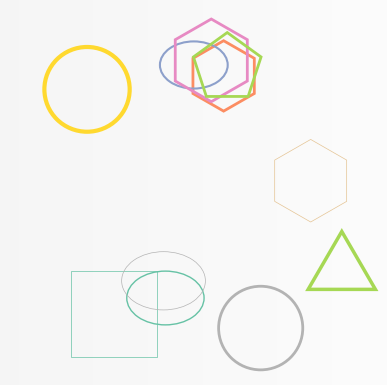[{"shape": "oval", "thickness": 1, "radius": 0.5, "center": [0.427, 0.226]}, {"shape": "square", "thickness": 0.5, "radius": 0.56, "center": [0.294, 0.184]}, {"shape": "hexagon", "thickness": 2, "radius": 0.46, "center": [0.577, 0.803]}, {"shape": "oval", "thickness": 1.5, "radius": 0.44, "center": [0.5, 0.831]}, {"shape": "hexagon", "thickness": 2, "radius": 0.54, "center": [0.545, 0.843]}, {"shape": "triangle", "thickness": 2.5, "radius": 0.5, "center": [0.882, 0.298]}, {"shape": "pentagon", "thickness": 2, "radius": 0.46, "center": [0.586, 0.824]}, {"shape": "circle", "thickness": 3, "radius": 0.55, "center": [0.225, 0.768]}, {"shape": "hexagon", "thickness": 0.5, "radius": 0.54, "center": [0.802, 0.531]}, {"shape": "circle", "thickness": 2, "radius": 0.54, "center": [0.673, 0.148]}, {"shape": "oval", "thickness": 0.5, "radius": 0.54, "center": [0.422, 0.271]}]